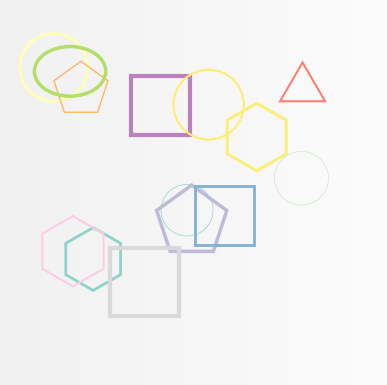[{"shape": "hexagon", "thickness": 2, "radius": 0.41, "center": [0.24, 0.327]}, {"shape": "circle", "thickness": 0.5, "radius": 0.34, "center": [0.483, 0.454]}, {"shape": "circle", "thickness": 2, "radius": 0.44, "center": [0.139, 0.825]}, {"shape": "pentagon", "thickness": 2.5, "radius": 0.48, "center": [0.495, 0.424]}, {"shape": "triangle", "thickness": 1.5, "radius": 0.34, "center": [0.781, 0.771]}, {"shape": "square", "thickness": 2, "radius": 0.38, "center": [0.58, 0.44]}, {"shape": "pentagon", "thickness": 1, "radius": 0.37, "center": [0.209, 0.768]}, {"shape": "oval", "thickness": 2.5, "radius": 0.46, "center": [0.181, 0.815]}, {"shape": "hexagon", "thickness": 1.5, "radius": 0.46, "center": [0.188, 0.347]}, {"shape": "square", "thickness": 3, "radius": 0.44, "center": [0.372, 0.267]}, {"shape": "square", "thickness": 3, "radius": 0.38, "center": [0.415, 0.726]}, {"shape": "circle", "thickness": 0.5, "radius": 0.35, "center": [0.778, 0.537]}, {"shape": "circle", "thickness": 1.5, "radius": 0.45, "center": [0.538, 0.728]}, {"shape": "hexagon", "thickness": 2, "radius": 0.44, "center": [0.663, 0.644]}]